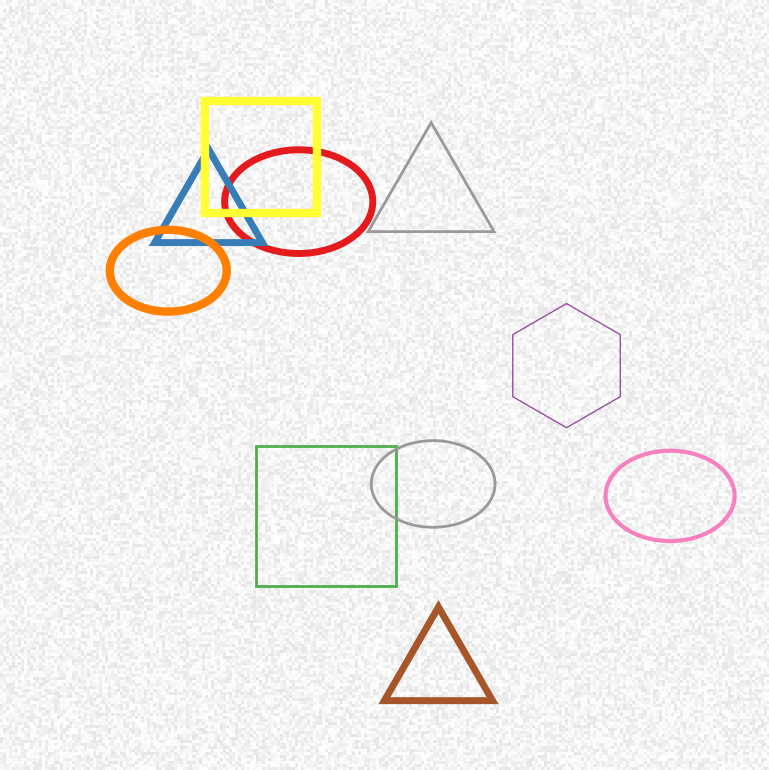[{"shape": "oval", "thickness": 2.5, "radius": 0.48, "center": [0.388, 0.738]}, {"shape": "triangle", "thickness": 2.5, "radius": 0.4, "center": [0.271, 0.725]}, {"shape": "square", "thickness": 1, "radius": 0.45, "center": [0.423, 0.33]}, {"shape": "hexagon", "thickness": 0.5, "radius": 0.4, "center": [0.736, 0.525]}, {"shape": "oval", "thickness": 3, "radius": 0.38, "center": [0.219, 0.648]}, {"shape": "square", "thickness": 3, "radius": 0.36, "center": [0.339, 0.795]}, {"shape": "triangle", "thickness": 2.5, "radius": 0.41, "center": [0.569, 0.131]}, {"shape": "oval", "thickness": 1.5, "radius": 0.42, "center": [0.87, 0.356]}, {"shape": "triangle", "thickness": 1, "radius": 0.47, "center": [0.56, 0.746]}, {"shape": "oval", "thickness": 1, "radius": 0.4, "center": [0.563, 0.371]}]